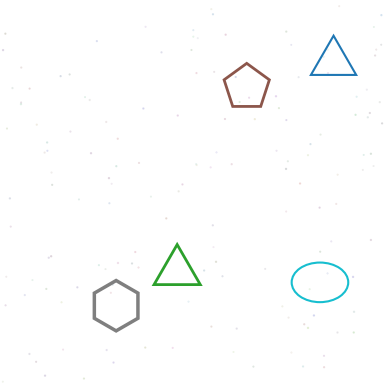[{"shape": "triangle", "thickness": 1.5, "radius": 0.34, "center": [0.866, 0.839]}, {"shape": "triangle", "thickness": 2, "radius": 0.35, "center": [0.46, 0.295]}, {"shape": "pentagon", "thickness": 2, "radius": 0.31, "center": [0.641, 0.774]}, {"shape": "hexagon", "thickness": 2.5, "radius": 0.33, "center": [0.302, 0.206]}, {"shape": "oval", "thickness": 1.5, "radius": 0.37, "center": [0.831, 0.267]}]